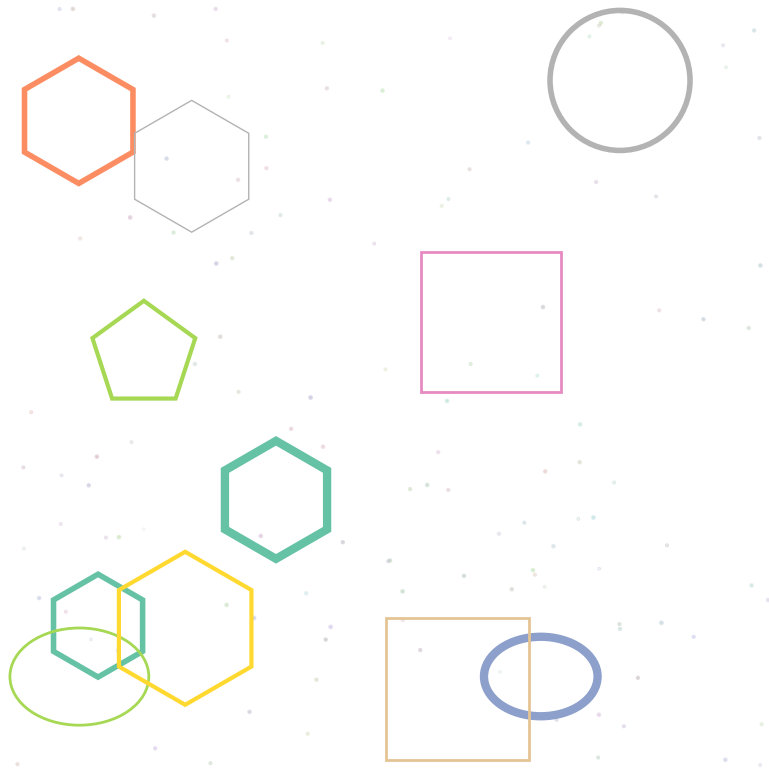[{"shape": "hexagon", "thickness": 3, "radius": 0.38, "center": [0.358, 0.351]}, {"shape": "hexagon", "thickness": 2, "radius": 0.33, "center": [0.127, 0.187]}, {"shape": "hexagon", "thickness": 2, "radius": 0.41, "center": [0.102, 0.843]}, {"shape": "oval", "thickness": 3, "radius": 0.37, "center": [0.702, 0.121]}, {"shape": "square", "thickness": 1, "radius": 0.45, "center": [0.638, 0.582]}, {"shape": "pentagon", "thickness": 1.5, "radius": 0.35, "center": [0.187, 0.539]}, {"shape": "oval", "thickness": 1, "radius": 0.45, "center": [0.103, 0.121]}, {"shape": "hexagon", "thickness": 1.5, "radius": 0.5, "center": [0.24, 0.184]}, {"shape": "square", "thickness": 1, "radius": 0.46, "center": [0.594, 0.105]}, {"shape": "circle", "thickness": 2, "radius": 0.45, "center": [0.805, 0.896]}, {"shape": "hexagon", "thickness": 0.5, "radius": 0.43, "center": [0.249, 0.784]}]